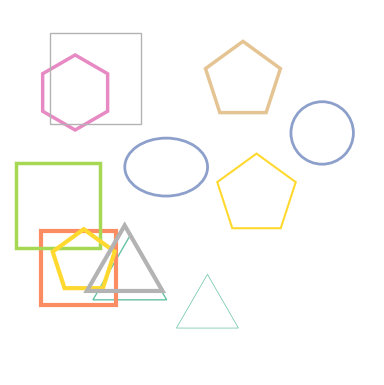[{"shape": "triangle", "thickness": 0.5, "radius": 0.47, "center": [0.539, 0.194]}, {"shape": "triangle", "thickness": 1, "radius": 0.55, "center": [0.337, 0.276]}, {"shape": "square", "thickness": 3, "radius": 0.48, "center": [0.204, 0.303]}, {"shape": "circle", "thickness": 2, "radius": 0.41, "center": [0.837, 0.655]}, {"shape": "oval", "thickness": 2, "radius": 0.54, "center": [0.432, 0.566]}, {"shape": "hexagon", "thickness": 2.5, "radius": 0.49, "center": [0.195, 0.76]}, {"shape": "square", "thickness": 2.5, "radius": 0.55, "center": [0.151, 0.467]}, {"shape": "pentagon", "thickness": 1.5, "radius": 0.54, "center": [0.666, 0.494]}, {"shape": "pentagon", "thickness": 3, "radius": 0.42, "center": [0.217, 0.32]}, {"shape": "pentagon", "thickness": 2.5, "radius": 0.51, "center": [0.631, 0.79]}, {"shape": "square", "thickness": 1, "radius": 0.59, "center": [0.248, 0.796]}, {"shape": "triangle", "thickness": 3, "radius": 0.57, "center": [0.324, 0.301]}]